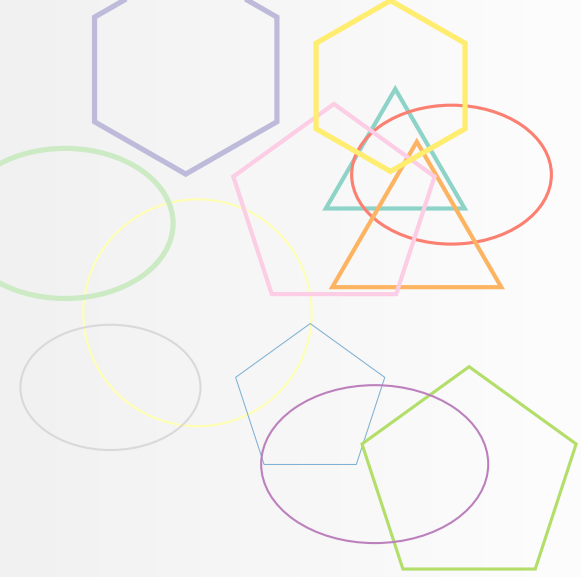[{"shape": "triangle", "thickness": 2, "radius": 0.69, "center": [0.68, 0.707]}, {"shape": "circle", "thickness": 1, "radius": 0.98, "center": [0.34, 0.458]}, {"shape": "hexagon", "thickness": 2.5, "radius": 0.91, "center": [0.32, 0.879]}, {"shape": "oval", "thickness": 1.5, "radius": 0.86, "center": [0.777, 0.697]}, {"shape": "pentagon", "thickness": 0.5, "radius": 0.67, "center": [0.534, 0.304]}, {"shape": "triangle", "thickness": 2, "radius": 0.84, "center": [0.717, 0.586]}, {"shape": "pentagon", "thickness": 1.5, "radius": 0.97, "center": [0.807, 0.17]}, {"shape": "pentagon", "thickness": 2, "radius": 0.91, "center": [0.575, 0.637]}, {"shape": "oval", "thickness": 1, "radius": 0.77, "center": [0.19, 0.328]}, {"shape": "oval", "thickness": 1, "radius": 0.98, "center": [0.645, 0.195]}, {"shape": "oval", "thickness": 2.5, "radius": 0.93, "center": [0.112, 0.612]}, {"shape": "hexagon", "thickness": 2.5, "radius": 0.74, "center": [0.672, 0.85]}]